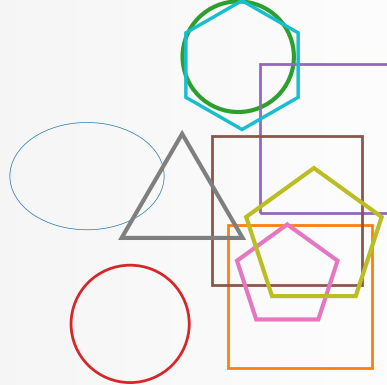[{"shape": "oval", "thickness": 0.5, "radius": 1.0, "center": [0.225, 0.543]}, {"shape": "square", "thickness": 2, "radius": 0.93, "center": [0.774, 0.231]}, {"shape": "circle", "thickness": 3, "radius": 0.72, "center": [0.615, 0.853]}, {"shape": "circle", "thickness": 2, "radius": 0.76, "center": [0.336, 0.159]}, {"shape": "square", "thickness": 2, "radius": 0.96, "center": [0.864, 0.641]}, {"shape": "square", "thickness": 2, "radius": 0.96, "center": [0.741, 0.453]}, {"shape": "pentagon", "thickness": 3, "radius": 0.68, "center": [0.741, 0.281]}, {"shape": "triangle", "thickness": 3, "radius": 0.9, "center": [0.47, 0.472]}, {"shape": "pentagon", "thickness": 3, "radius": 0.92, "center": [0.81, 0.38]}, {"shape": "hexagon", "thickness": 2.5, "radius": 0.84, "center": [0.625, 0.831]}]